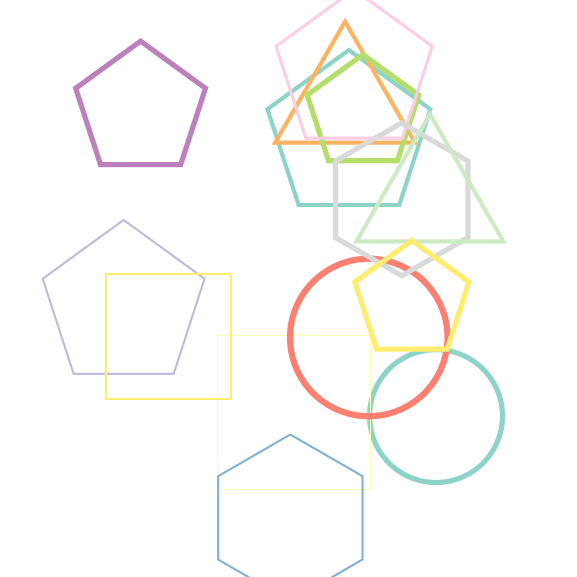[{"shape": "pentagon", "thickness": 2, "radius": 0.74, "center": [0.604, 0.764]}, {"shape": "circle", "thickness": 2.5, "radius": 0.58, "center": [0.755, 0.279]}, {"shape": "square", "thickness": 0.5, "radius": 0.66, "center": [0.508, 0.286]}, {"shape": "pentagon", "thickness": 1, "radius": 0.74, "center": [0.214, 0.471]}, {"shape": "circle", "thickness": 3, "radius": 0.68, "center": [0.639, 0.415]}, {"shape": "hexagon", "thickness": 1, "radius": 0.72, "center": [0.503, 0.102]}, {"shape": "triangle", "thickness": 2, "radius": 0.7, "center": [0.598, 0.822]}, {"shape": "pentagon", "thickness": 2.5, "radius": 0.51, "center": [0.628, 0.803]}, {"shape": "pentagon", "thickness": 1.5, "radius": 0.71, "center": [0.613, 0.875]}, {"shape": "hexagon", "thickness": 2.5, "radius": 0.66, "center": [0.696, 0.654]}, {"shape": "pentagon", "thickness": 2.5, "radius": 0.59, "center": [0.243, 0.81]}, {"shape": "triangle", "thickness": 2, "radius": 0.73, "center": [0.744, 0.655]}, {"shape": "pentagon", "thickness": 2.5, "radius": 0.52, "center": [0.713, 0.479]}, {"shape": "square", "thickness": 1, "radius": 0.54, "center": [0.292, 0.417]}]